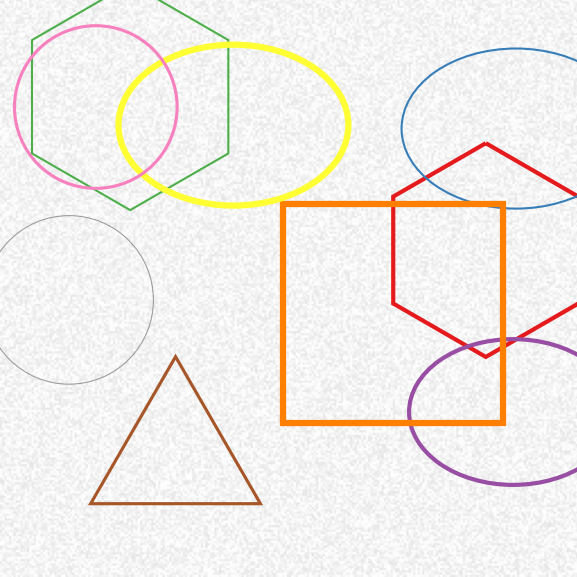[{"shape": "hexagon", "thickness": 2, "radius": 0.93, "center": [0.841, 0.566]}, {"shape": "oval", "thickness": 1, "radius": 0.99, "center": [0.893, 0.777]}, {"shape": "hexagon", "thickness": 1, "radius": 0.98, "center": [0.225, 0.832]}, {"shape": "oval", "thickness": 2, "radius": 0.9, "center": [0.889, 0.286]}, {"shape": "square", "thickness": 3, "radius": 0.95, "center": [0.68, 0.457]}, {"shape": "oval", "thickness": 3, "radius": 1.0, "center": [0.404, 0.782]}, {"shape": "triangle", "thickness": 1.5, "radius": 0.85, "center": [0.304, 0.212]}, {"shape": "circle", "thickness": 1.5, "radius": 0.7, "center": [0.166, 0.814]}, {"shape": "circle", "thickness": 0.5, "radius": 0.73, "center": [0.12, 0.48]}]